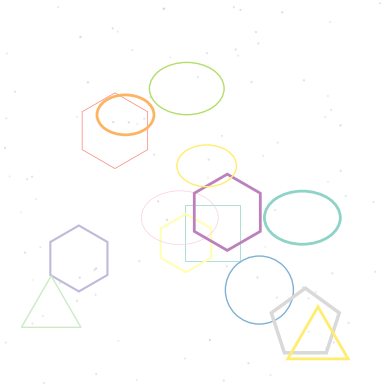[{"shape": "oval", "thickness": 2, "radius": 0.49, "center": [0.785, 0.435]}, {"shape": "square", "thickness": 0.5, "radius": 0.36, "center": [0.552, 0.395]}, {"shape": "hexagon", "thickness": 1.5, "radius": 0.38, "center": [0.483, 0.369]}, {"shape": "hexagon", "thickness": 1.5, "radius": 0.43, "center": [0.205, 0.329]}, {"shape": "hexagon", "thickness": 0.5, "radius": 0.49, "center": [0.298, 0.661]}, {"shape": "circle", "thickness": 1, "radius": 0.44, "center": [0.674, 0.247]}, {"shape": "oval", "thickness": 2, "radius": 0.37, "center": [0.326, 0.702]}, {"shape": "oval", "thickness": 1, "radius": 0.48, "center": [0.485, 0.77]}, {"shape": "oval", "thickness": 0.5, "radius": 0.5, "center": [0.467, 0.434]}, {"shape": "pentagon", "thickness": 2.5, "radius": 0.46, "center": [0.793, 0.159]}, {"shape": "hexagon", "thickness": 2, "radius": 0.5, "center": [0.59, 0.449]}, {"shape": "triangle", "thickness": 1, "radius": 0.45, "center": [0.133, 0.194]}, {"shape": "oval", "thickness": 1, "radius": 0.39, "center": [0.537, 0.569]}, {"shape": "triangle", "thickness": 2, "radius": 0.45, "center": [0.826, 0.113]}]